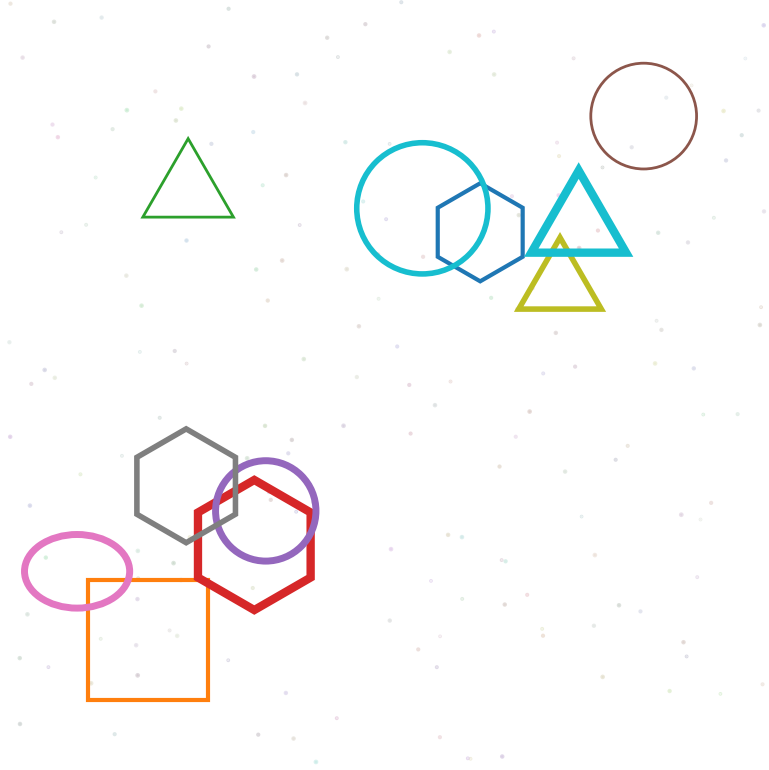[{"shape": "hexagon", "thickness": 1.5, "radius": 0.32, "center": [0.624, 0.698]}, {"shape": "square", "thickness": 1.5, "radius": 0.39, "center": [0.193, 0.169]}, {"shape": "triangle", "thickness": 1, "radius": 0.34, "center": [0.244, 0.752]}, {"shape": "hexagon", "thickness": 3, "radius": 0.42, "center": [0.33, 0.292]}, {"shape": "circle", "thickness": 2.5, "radius": 0.33, "center": [0.345, 0.336]}, {"shape": "circle", "thickness": 1, "radius": 0.34, "center": [0.836, 0.849]}, {"shape": "oval", "thickness": 2.5, "radius": 0.34, "center": [0.1, 0.258]}, {"shape": "hexagon", "thickness": 2, "radius": 0.37, "center": [0.242, 0.369]}, {"shape": "triangle", "thickness": 2, "radius": 0.31, "center": [0.727, 0.63]}, {"shape": "triangle", "thickness": 3, "radius": 0.36, "center": [0.752, 0.707]}, {"shape": "circle", "thickness": 2, "radius": 0.43, "center": [0.549, 0.729]}]